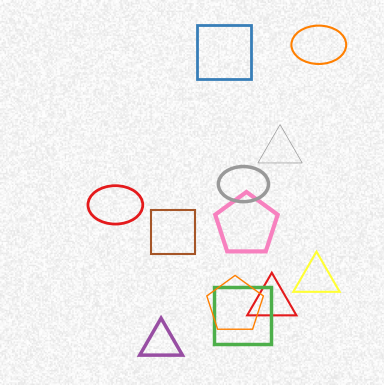[{"shape": "oval", "thickness": 2, "radius": 0.36, "center": [0.3, 0.468]}, {"shape": "triangle", "thickness": 1.5, "radius": 0.37, "center": [0.706, 0.218]}, {"shape": "square", "thickness": 2, "radius": 0.35, "center": [0.582, 0.864]}, {"shape": "square", "thickness": 2.5, "radius": 0.37, "center": [0.629, 0.181]}, {"shape": "triangle", "thickness": 2.5, "radius": 0.32, "center": [0.418, 0.11]}, {"shape": "pentagon", "thickness": 1, "radius": 0.39, "center": [0.611, 0.207]}, {"shape": "oval", "thickness": 1.5, "radius": 0.36, "center": [0.828, 0.884]}, {"shape": "triangle", "thickness": 1.5, "radius": 0.35, "center": [0.822, 0.277]}, {"shape": "square", "thickness": 1.5, "radius": 0.29, "center": [0.45, 0.397]}, {"shape": "pentagon", "thickness": 3, "radius": 0.43, "center": [0.64, 0.416]}, {"shape": "oval", "thickness": 2.5, "radius": 0.33, "center": [0.632, 0.522]}, {"shape": "triangle", "thickness": 0.5, "radius": 0.33, "center": [0.727, 0.61]}]